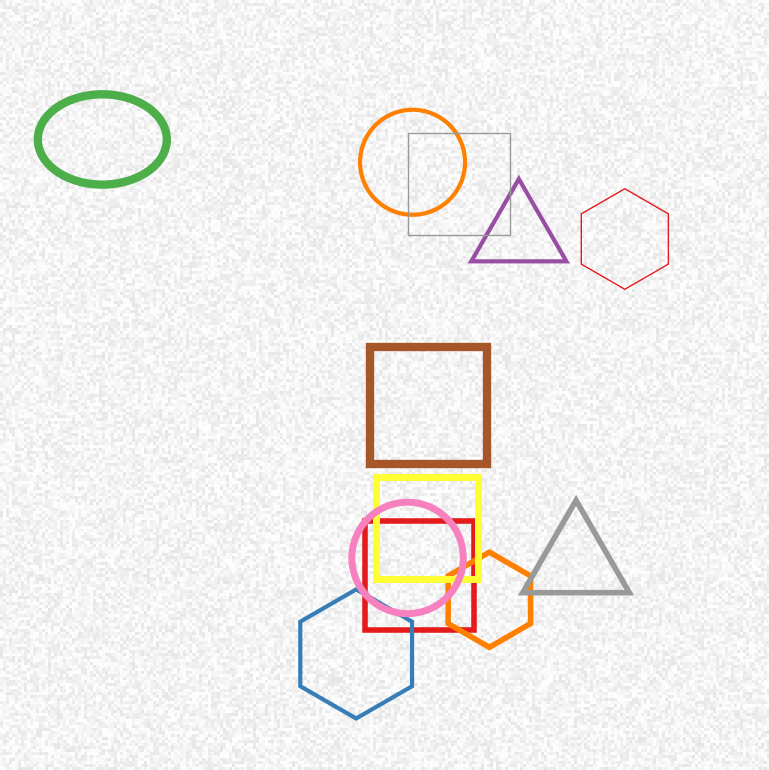[{"shape": "hexagon", "thickness": 0.5, "radius": 0.33, "center": [0.811, 0.69]}, {"shape": "square", "thickness": 2, "radius": 0.35, "center": [0.545, 0.253]}, {"shape": "hexagon", "thickness": 1.5, "radius": 0.42, "center": [0.463, 0.151]}, {"shape": "oval", "thickness": 3, "radius": 0.42, "center": [0.133, 0.819]}, {"shape": "triangle", "thickness": 1.5, "radius": 0.36, "center": [0.674, 0.696]}, {"shape": "hexagon", "thickness": 2, "radius": 0.31, "center": [0.636, 0.221]}, {"shape": "circle", "thickness": 1.5, "radius": 0.34, "center": [0.536, 0.789]}, {"shape": "square", "thickness": 2.5, "radius": 0.33, "center": [0.554, 0.314]}, {"shape": "square", "thickness": 3, "radius": 0.38, "center": [0.556, 0.473]}, {"shape": "circle", "thickness": 2.5, "radius": 0.36, "center": [0.529, 0.275]}, {"shape": "triangle", "thickness": 2, "radius": 0.4, "center": [0.748, 0.27]}, {"shape": "square", "thickness": 0.5, "radius": 0.33, "center": [0.596, 0.761]}]